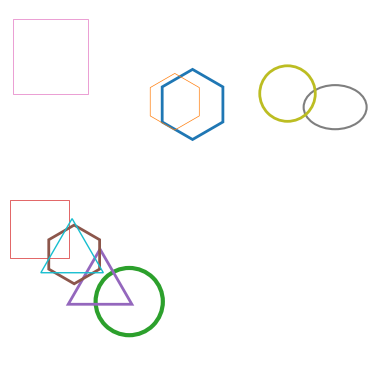[{"shape": "hexagon", "thickness": 2, "radius": 0.46, "center": [0.5, 0.729]}, {"shape": "hexagon", "thickness": 0.5, "radius": 0.37, "center": [0.454, 0.736]}, {"shape": "circle", "thickness": 3, "radius": 0.44, "center": [0.336, 0.217]}, {"shape": "square", "thickness": 0.5, "radius": 0.38, "center": [0.103, 0.405]}, {"shape": "triangle", "thickness": 2, "radius": 0.48, "center": [0.26, 0.257]}, {"shape": "hexagon", "thickness": 2, "radius": 0.38, "center": [0.193, 0.339]}, {"shape": "square", "thickness": 0.5, "radius": 0.49, "center": [0.131, 0.854]}, {"shape": "oval", "thickness": 1.5, "radius": 0.41, "center": [0.87, 0.722]}, {"shape": "circle", "thickness": 2, "radius": 0.36, "center": [0.747, 0.757]}, {"shape": "triangle", "thickness": 1, "radius": 0.47, "center": [0.187, 0.338]}]